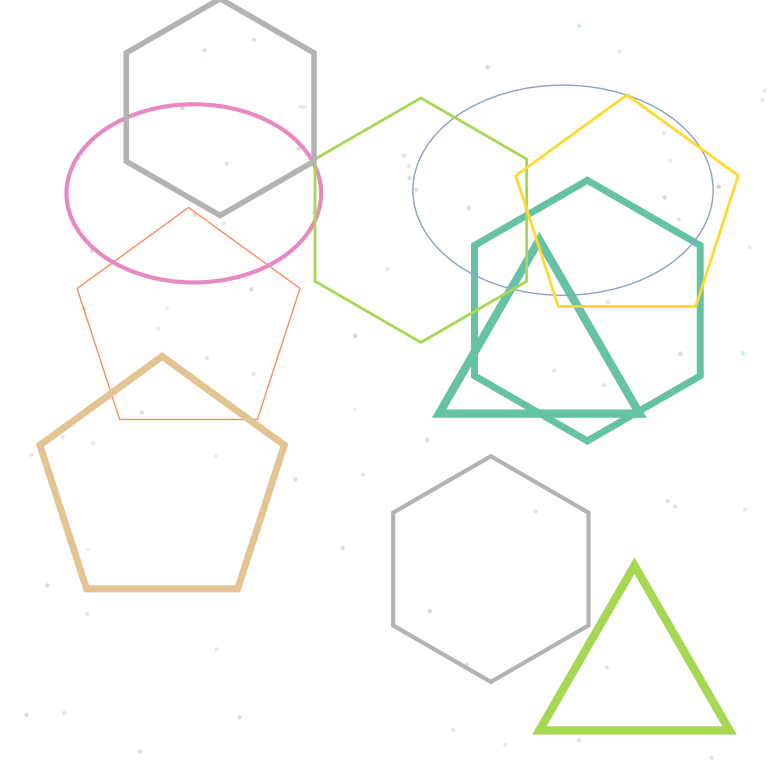[{"shape": "triangle", "thickness": 3, "radius": 0.75, "center": [0.7, 0.538]}, {"shape": "hexagon", "thickness": 2.5, "radius": 0.85, "center": [0.763, 0.597]}, {"shape": "pentagon", "thickness": 0.5, "radius": 0.76, "center": [0.245, 0.578]}, {"shape": "oval", "thickness": 0.5, "radius": 0.97, "center": [0.731, 0.753]}, {"shape": "oval", "thickness": 1.5, "radius": 0.83, "center": [0.252, 0.749]}, {"shape": "hexagon", "thickness": 1, "radius": 0.79, "center": [0.547, 0.714]}, {"shape": "triangle", "thickness": 3, "radius": 0.71, "center": [0.824, 0.123]}, {"shape": "pentagon", "thickness": 1, "radius": 0.76, "center": [0.814, 0.725]}, {"shape": "pentagon", "thickness": 2.5, "radius": 0.83, "center": [0.211, 0.37]}, {"shape": "hexagon", "thickness": 2, "radius": 0.7, "center": [0.286, 0.861]}, {"shape": "hexagon", "thickness": 1.5, "radius": 0.73, "center": [0.637, 0.261]}]